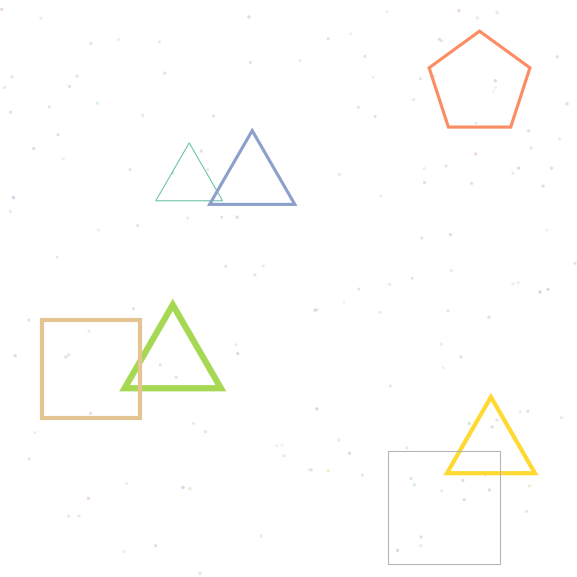[{"shape": "triangle", "thickness": 0.5, "radius": 0.33, "center": [0.328, 0.685]}, {"shape": "pentagon", "thickness": 1.5, "radius": 0.46, "center": [0.83, 0.853]}, {"shape": "triangle", "thickness": 1.5, "radius": 0.43, "center": [0.437, 0.688]}, {"shape": "triangle", "thickness": 3, "radius": 0.48, "center": [0.299, 0.375]}, {"shape": "triangle", "thickness": 2, "radius": 0.44, "center": [0.85, 0.224]}, {"shape": "square", "thickness": 2, "radius": 0.42, "center": [0.157, 0.36]}, {"shape": "square", "thickness": 0.5, "radius": 0.49, "center": [0.769, 0.121]}]